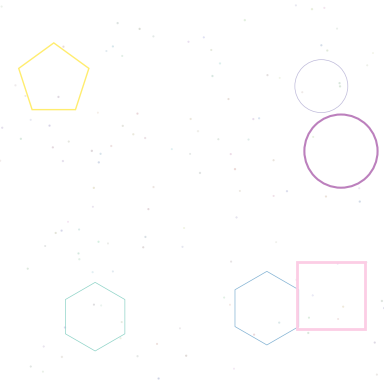[{"shape": "hexagon", "thickness": 0.5, "radius": 0.45, "center": [0.247, 0.177]}, {"shape": "circle", "thickness": 0.5, "radius": 0.34, "center": [0.835, 0.776]}, {"shape": "hexagon", "thickness": 0.5, "radius": 0.48, "center": [0.693, 0.2]}, {"shape": "square", "thickness": 2, "radius": 0.44, "center": [0.859, 0.232]}, {"shape": "circle", "thickness": 1.5, "radius": 0.48, "center": [0.886, 0.607]}, {"shape": "pentagon", "thickness": 1, "radius": 0.48, "center": [0.14, 0.793]}]